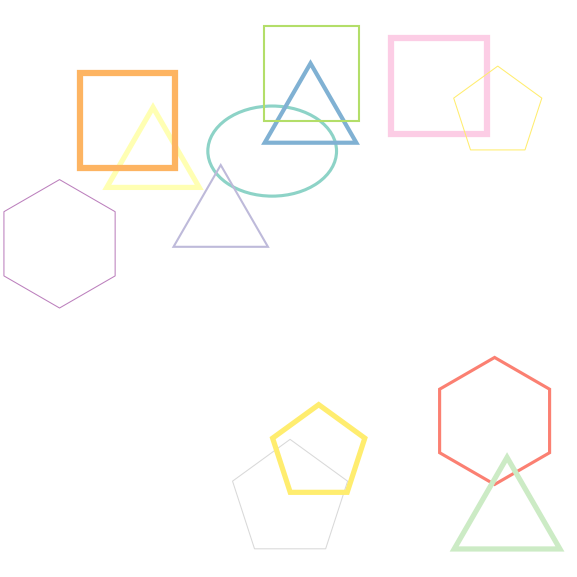[{"shape": "oval", "thickness": 1.5, "radius": 0.56, "center": [0.471, 0.738]}, {"shape": "triangle", "thickness": 2.5, "radius": 0.46, "center": [0.265, 0.721]}, {"shape": "triangle", "thickness": 1, "radius": 0.47, "center": [0.382, 0.619]}, {"shape": "hexagon", "thickness": 1.5, "radius": 0.55, "center": [0.856, 0.27]}, {"shape": "triangle", "thickness": 2, "radius": 0.46, "center": [0.538, 0.798]}, {"shape": "square", "thickness": 3, "radius": 0.41, "center": [0.221, 0.79]}, {"shape": "square", "thickness": 1, "radius": 0.41, "center": [0.54, 0.872]}, {"shape": "square", "thickness": 3, "radius": 0.42, "center": [0.76, 0.85]}, {"shape": "pentagon", "thickness": 0.5, "radius": 0.52, "center": [0.502, 0.134]}, {"shape": "hexagon", "thickness": 0.5, "radius": 0.56, "center": [0.103, 0.577]}, {"shape": "triangle", "thickness": 2.5, "radius": 0.53, "center": [0.878, 0.101]}, {"shape": "pentagon", "thickness": 2.5, "radius": 0.42, "center": [0.552, 0.215]}, {"shape": "pentagon", "thickness": 0.5, "radius": 0.4, "center": [0.862, 0.804]}]